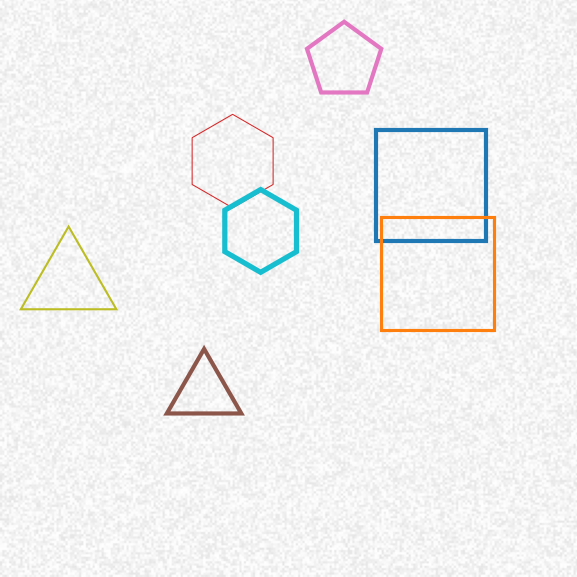[{"shape": "square", "thickness": 2, "radius": 0.48, "center": [0.746, 0.678]}, {"shape": "square", "thickness": 1.5, "radius": 0.49, "center": [0.758, 0.526]}, {"shape": "hexagon", "thickness": 0.5, "radius": 0.4, "center": [0.403, 0.72]}, {"shape": "triangle", "thickness": 2, "radius": 0.37, "center": [0.353, 0.32]}, {"shape": "pentagon", "thickness": 2, "radius": 0.34, "center": [0.596, 0.894]}, {"shape": "triangle", "thickness": 1, "radius": 0.48, "center": [0.119, 0.511]}, {"shape": "hexagon", "thickness": 2.5, "radius": 0.36, "center": [0.451, 0.599]}]